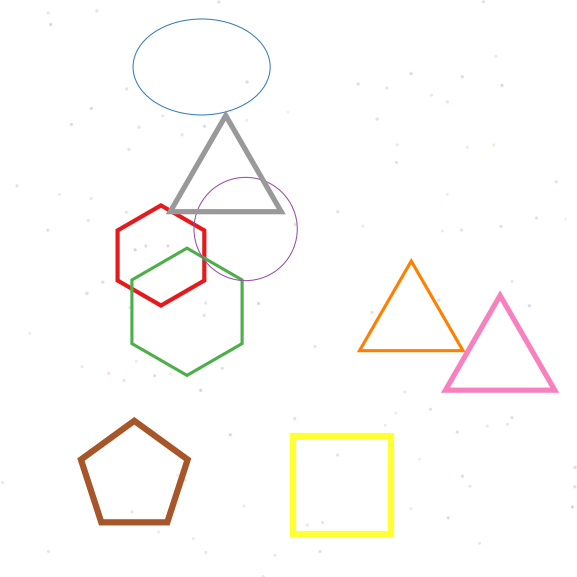[{"shape": "hexagon", "thickness": 2, "radius": 0.43, "center": [0.279, 0.557]}, {"shape": "oval", "thickness": 0.5, "radius": 0.59, "center": [0.349, 0.883]}, {"shape": "hexagon", "thickness": 1.5, "radius": 0.55, "center": [0.324, 0.459]}, {"shape": "circle", "thickness": 0.5, "radius": 0.45, "center": [0.425, 0.603]}, {"shape": "triangle", "thickness": 1.5, "radius": 0.52, "center": [0.712, 0.444]}, {"shape": "square", "thickness": 3, "radius": 0.43, "center": [0.592, 0.159]}, {"shape": "pentagon", "thickness": 3, "radius": 0.49, "center": [0.233, 0.173]}, {"shape": "triangle", "thickness": 2.5, "radius": 0.55, "center": [0.866, 0.378]}, {"shape": "triangle", "thickness": 2.5, "radius": 0.55, "center": [0.391, 0.688]}]